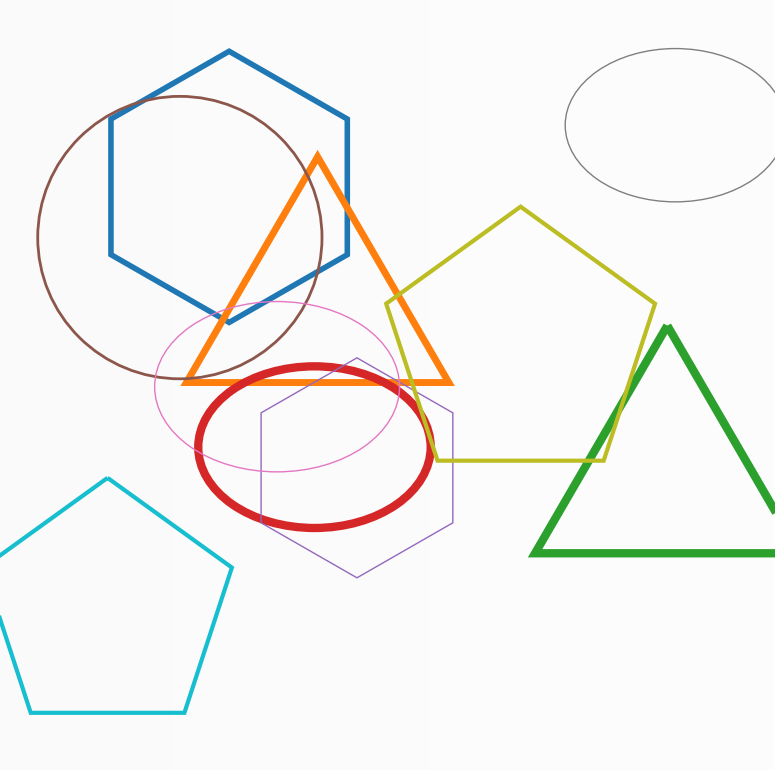[{"shape": "hexagon", "thickness": 2, "radius": 0.88, "center": [0.296, 0.757]}, {"shape": "triangle", "thickness": 2.5, "radius": 0.98, "center": [0.41, 0.601]}, {"shape": "triangle", "thickness": 3, "radius": 0.99, "center": [0.861, 0.38]}, {"shape": "oval", "thickness": 3, "radius": 0.75, "center": [0.406, 0.419]}, {"shape": "hexagon", "thickness": 0.5, "radius": 0.71, "center": [0.461, 0.392]}, {"shape": "circle", "thickness": 1, "radius": 0.92, "center": [0.232, 0.691]}, {"shape": "oval", "thickness": 0.5, "radius": 0.79, "center": [0.358, 0.498]}, {"shape": "oval", "thickness": 0.5, "radius": 0.71, "center": [0.871, 0.837]}, {"shape": "pentagon", "thickness": 1.5, "radius": 0.91, "center": [0.672, 0.549]}, {"shape": "pentagon", "thickness": 1.5, "radius": 0.84, "center": [0.139, 0.211]}]